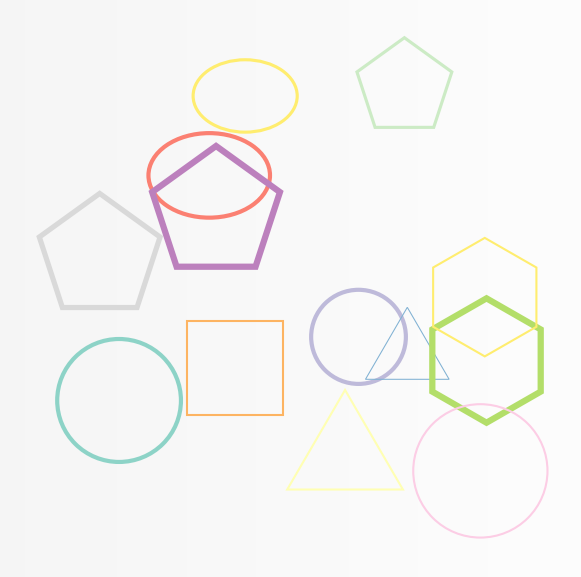[{"shape": "circle", "thickness": 2, "radius": 0.53, "center": [0.205, 0.306]}, {"shape": "triangle", "thickness": 1, "radius": 0.57, "center": [0.594, 0.209]}, {"shape": "circle", "thickness": 2, "radius": 0.41, "center": [0.617, 0.416]}, {"shape": "oval", "thickness": 2, "radius": 0.52, "center": [0.36, 0.695]}, {"shape": "triangle", "thickness": 0.5, "radius": 0.42, "center": [0.701, 0.384]}, {"shape": "square", "thickness": 1, "radius": 0.41, "center": [0.404, 0.362]}, {"shape": "hexagon", "thickness": 3, "radius": 0.54, "center": [0.837, 0.375]}, {"shape": "circle", "thickness": 1, "radius": 0.58, "center": [0.826, 0.184]}, {"shape": "pentagon", "thickness": 2.5, "radius": 0.55, "center": [0.172, 0.555]}, {"shape": "pentagon", "thickness": 3, "radius": 0.58, "center": [0.372, 0.631]}, {"shape": "pentagon", "thickness": 1.5, "radius": 0.43, "center": [0.696, 0.848]}, {"shape": "oval", "thickness": 1.5, "radius": 0.45, "center": [0.422, 0.833]}, {"shape": "hexagon", "thickness": 1, "radius": 0.51, "center": [0.834, 0.485]}]